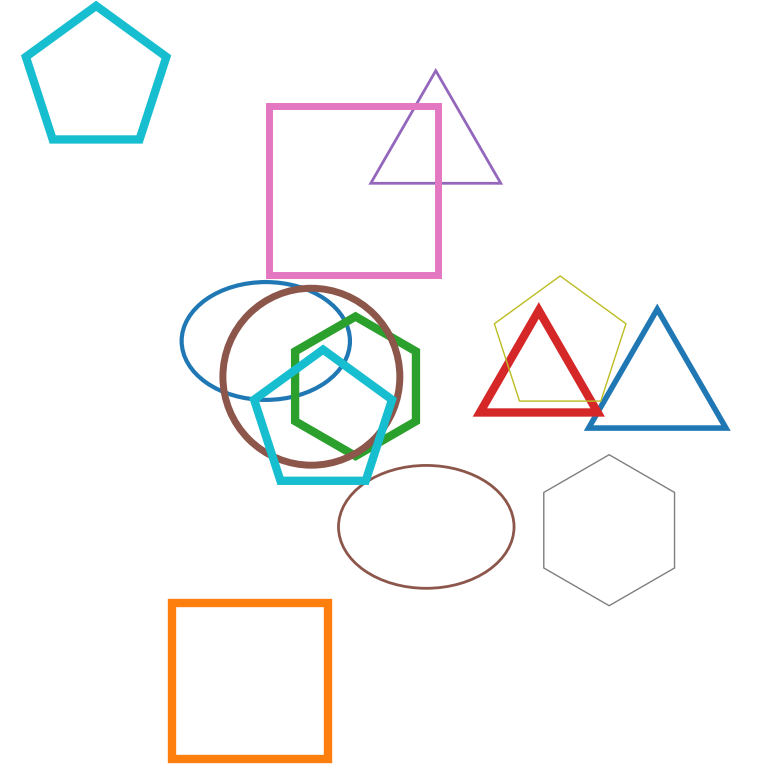[{"shape": "oval", "thickness": 1.5, "radius": 0.55, "center": [0.345, 0.557]}, {"shape": "triangle", "thickness": 2, "radius": 0.51, "center": [0.854, 0.496]}, {"shape": "square", "thickness": 3, "radius": 0.51, "center": [0.324, 0.116]}, {"shape": "hexagon", "thickness": 3, "radius": 0.45, "center": [0.462, 0.498]}, {"shape": "triangle", "thickness": 3, "radius": 0.44, "center": [0.7, 0.508]}, {"shape": "triangle", "thickness": 1, "radius": 0.49, "center": [0.566, 0.811]}, {"shape": "oval", "thickness": 1, "radius": 0.57, "center": [0.554, 0.316]}, {"shape": "circle", "thickness": 2.5, "radius": 0.57, "center": [0.404, 0.511]}, {"shape": "square", "thickness": 2.5, "radius": 0.55, "center": [0.459, 0.752]}, {"shape": "hexagon", "thickness": 0.5, "radius": 0.49, "center": [0.791, 0.311]}, {"shape": "pentagon", "thickness": 0.5, "radius": 0.45, "center": [0.727, 0.552]}, {"shape": "pentagon", "thickness": 3, "radius": 0.47, "center": [0.42, 0.452]}, {"shape": "pentagon", "thickness": 3, "radius": 0.48, "center": [0.125, 0.896]}]